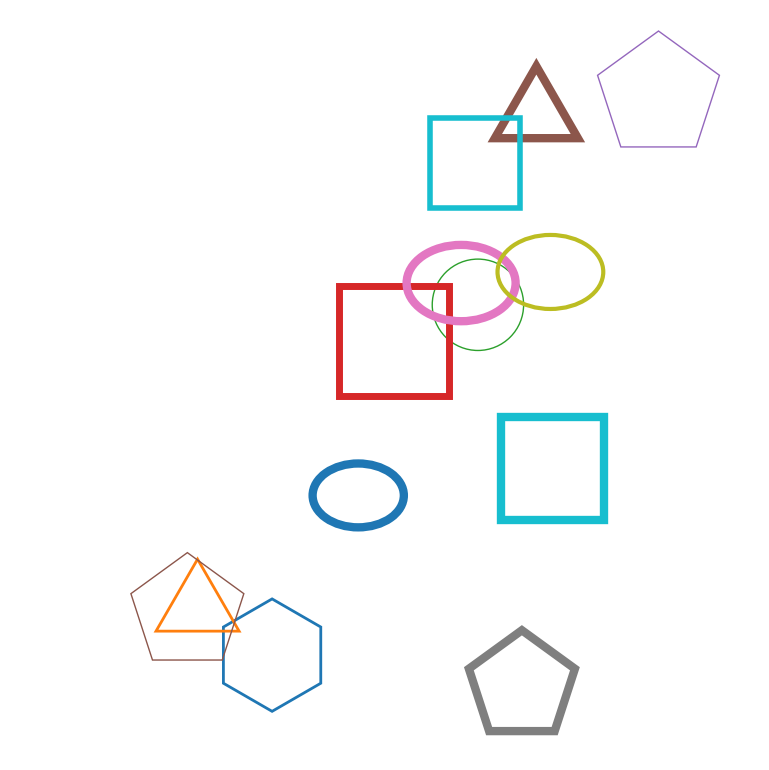[{"shape": "hexagon", "thickness": 1, "radius": 0.37, "center": [0.353, 0.149]}, {"shape": "oval", "thickness": 3, "radius": 0.3, "center": [0.465, 0.357]}, {"shape": "triangle", "thickness": 1, "radius": 0.31, "center": [0.257, 0.211]}, {"shape": "circle", "thickness": 0.5, "radius": 0.3, "center": [0.621, 0.604]}, {"shape": "square", "thickness": 2.5, "radius": 0.36, "center": [0.512, 0.557]}, {"shape": "pentagon", "thickness": 0.5, "radius": 0.42, "center": [0.855, 0.876]}, {"shape": "triangle", "thickness": 3, "radius": 0.31, "center": [0.697, 0.852]}, {"shape": "pentagon", "thickness": 0.5, "radius": 0.39, "center": [0.243, 0.205]}, {"shape": "oval", "thickness": 3, "radius": 0.35, "center": [0.599, 0.632]}, {"shape": "pentagon", "thickness": 3, "radius": 0.36, "center": [0.678, 0.109]}, {"shape": "oval", "thickness": 1.5, "radius": 0.34, "center": [0.715, 0.647]}, {"shape": "square", "thickness": 2, "radius": 0.29, "center": [0.616, 0.789]}, {"shape": "square", "thickness": 3, "radius": 0.34, "center": [0.717, 0.392]}]